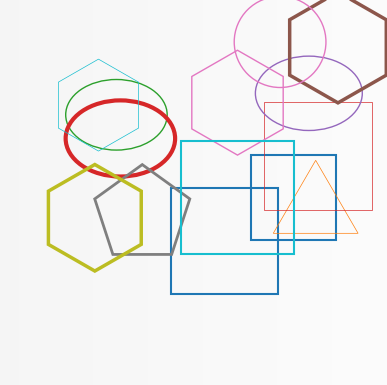[{"shape": "square", "thickness": 1.5, "radius": 0.69, "center": [0.58, 0.374]}, {"shape": "square", "thickness": 1.5, "radius": 0.55, "center": [0.758, 0.487]}, {"shape": "triangle", "thickness": 0.5, "radius": 0.63, "center": [0.815, 0.457]}, {"shape": "oval", "thickness": 1, "radius": 0.65, "center": [0.3, 0.702]}, {"shape": "square", "thickness": 0.5, "radius": 0.7, "center": [0.82, 0.594]}, {"shape": "oval", "thickness": 3, "radius": 0.71, "center": [0.311, 0.64]}, {"shape": "oval", "thickness": 1, "radius": 0.69, "center": [0.797, 0.758]}, {"shape": "hexagon", "thickness": 2.5, "radius": 0.72, "center": [0.872, 0.877]}, {"shape": "hexagon", "thickness": 1, "radius": 0.68, "center": [0.613, 0.733]}, {"shape": "circle", "thickness": 1, "radius": 0.59, "center": [0.723, 0.891]}, {"shape": "pentagon", "thickness": 2, "radius": 0.64, "center": [0.367, 0.443]}, {"shape": "hexagon", "thickness": 2.5, "radius": 0.69, "center": [0.245, 0.434]}, {"shape": "hexagon", "thickness": 0.5, "radius": 0.6, "center": [0.254, 0.727]}, {"shape": "square", "thickness": 1.5, "radius": 0.73, "center": [0.613, 0.486]}]